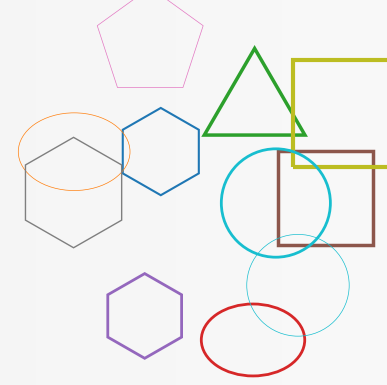[{"shape": "hexagon", "thickness": 1.5, "radius": 0.57, "center": [0.415, 0.606]}, {"shape": "oval", "thickness": 0.5, "radius": 0.72, "center": [0.191, 0.606]}, {"shape": "triangle", "thickness": 2.5, "radius": 0.75, "center": [0.657, 0.724]}, {"shape": "oval", "thickness": 2, "radius": 0.67, "center": [0.653, 0.117]}, {"shape": "hexagon", "thickness": 2, "radius": 0.55, "center": [0.373, 0.179]}, {"shape": "square", "thickness": 2.5, "radius": 0.61, "center": [0.84, 0.485]}, {"shape": "pentagon", "thickness": 0.5, "radius": 0.72, "center": [0.388, 0.889]}, {"shape": "hexagon", "thickness": 1, "radius": 0.72, "center": [0.19, 0.5]}, {"shape": "square", "thickness": 3, "radius": 0.7, "center": [0.894, 0.706]}, {"shape": "circle", "thickness": 2, "radius": 0.7, "center": [0.712, 0.473]}, {"shape": "circle", "thickness": 0.5, "radius": 0.66, "center": [0.769, 0.259]}]